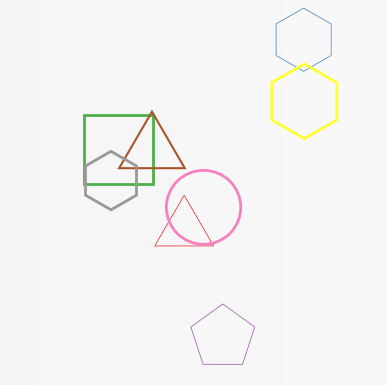[{"shape": "triangle", "thickness": 0.5, "radius": 0.44, "center": [0.475, 0.405]}, {"shape": "hexagon", "thickness": 0.5, "radius": 0.41, "center": [0.784, 0.897]}, {"shape": "square", "thickness": 2, "radius": 0.45, "center": [0.307, 0.612]}, {"shape": "pentagon", "thickness": 0.5, "radius": 0.43, "center": [0.575, 0.124]}, {"shape": "hexagon", "thickness": 2, "radius": 0.48, "center": [0.785, 0.737]}, {"shape": "triangle", "thickness": 1.5, "radius": 0.49, "center": [0.392, 0.612]}, {"shape": "circle", "thickness": 2, "radius": 0.48, "center": [0.525, 0.461]}, {"shape": "hexagon", "thickness": 2, "radius": 0.38, "center": [0.286, 0.531]}]